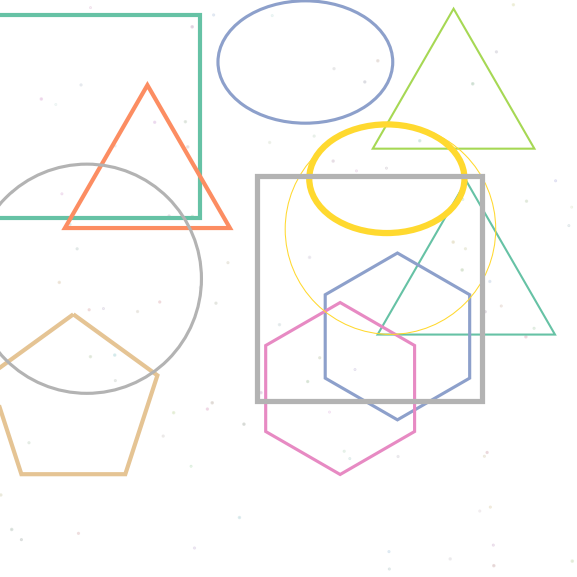[{"shape": "triangle", "thickness": 1, "radius": 0.89, "center": [0.807, 0.508]}, {"shape": "square", "thickness": 2, "radius": 0.88, "center": [0.171, 0.797]}, {"shape": "triangle", "thickness": 2, "radius": 0.82, "center": [0.255, 0.687]}, {"shape": "hexagon", "thickness": 1.5, "radius": 0.72, "center": [0.688, 0.417]}, {"shape": "oval", "thickness": 1.5, "radius": 0.76, "center": [0.529, 0.892]}, {"shape": "hexagon", "thickness": 1.5, "radius": 0.74, "center": [0.589, 0.326]}, {"shape": "triangle", "thickness": 1, "radius": 0.81, "center": [0.785, 0.822]}, {"shape": "circle", "thickness": 0.5, "radius": 0.91, "center": [0.676, 0.602]}, {"shape": "oval", "thickness": 3, "radius": 0.67, "center": [0.67, 0.69]}, {"shape": "pentagon", "thickness": 2, "radius": 0.77, "center": [0.127, 0.302]}, {"shape": "square", "thickness": 2.5, "radius": 0.97, "center": [0.64, 0.499]}, {"shape": "circle", "thickness": 1.5, "radius": 0.99, "center": [0.15, 0.516]}]